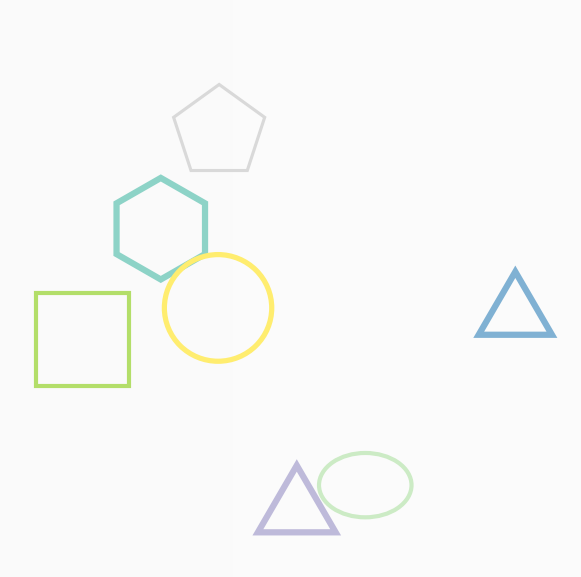[{"shape": "hexagon", "thickness": 3, "radius": 0.44, "center": [0.277, 0.603]}, {"shape": "triangle", "thickness": 3, "radius": 0.39, "center": [0.511, 0.116]}, {"shape": "triangle", "thickness": 3, "radius": 0.36, "center": [0.887, 0.456]}, {"shape": "square", "thickness": 2, "radius": 0.4, "center": [0.142, 0.411]}, {"shape": "pentagon", "thickness": 1.5, "radius": 0.41, "center": [0.377, 0.77]}, {"shape": "oval", "thickness": 2, "radius": 0.4, "center": [0.628, 0.159]}, {"shape": "circle", "thickness": 2.5, "radius": 0.46, "center": [0.375, 0.466]}]